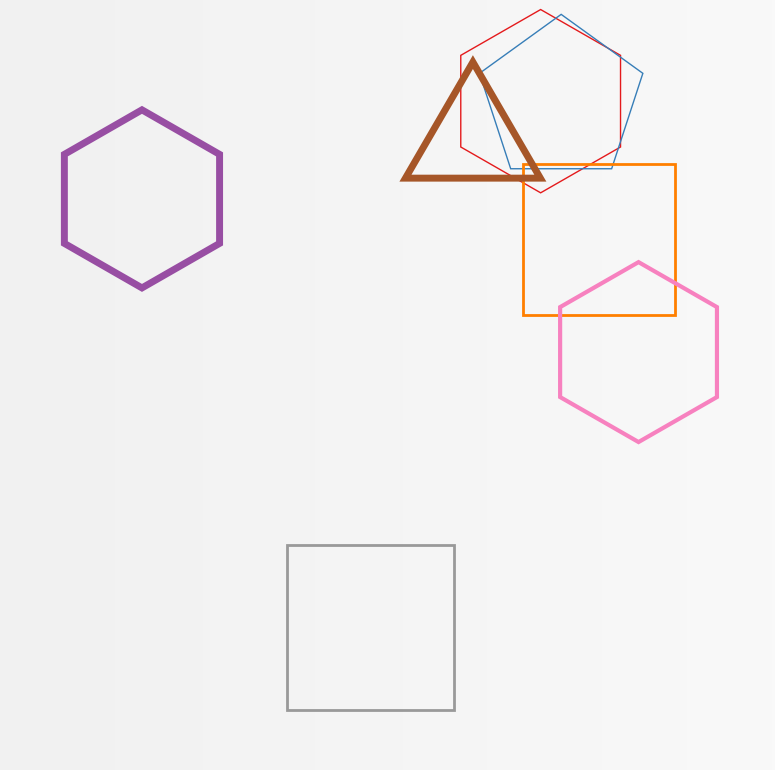[{"shape": "hexagon", "thickness": 0.5, "radius": 0.6, "center": [0.698, 0.869]}, {"shape": "pentagon", "thickness": 0.5, "radius": 0.55, "center": [0.724, 0.871]}, {"shape": "hexagon", "thickness": 2.5, "radius": 0.58, "center": [0.183, 0.742]}, {"shape": "square", "thickness": 1, "radius": 0.49, "center": [0.773, 0.689]}, {"shape": "triangle", "thickness": 2.5, "radius": 0.5, "center": [0.61, 0.819]}, {"shape": "hexagon", "thickness": 1.5, "radius": 0.58, "center": [0.824, 0.543]}, {"shape": "square", "thickness": 1, "radius": 0.54, "center": [0.478, 0.185]}]